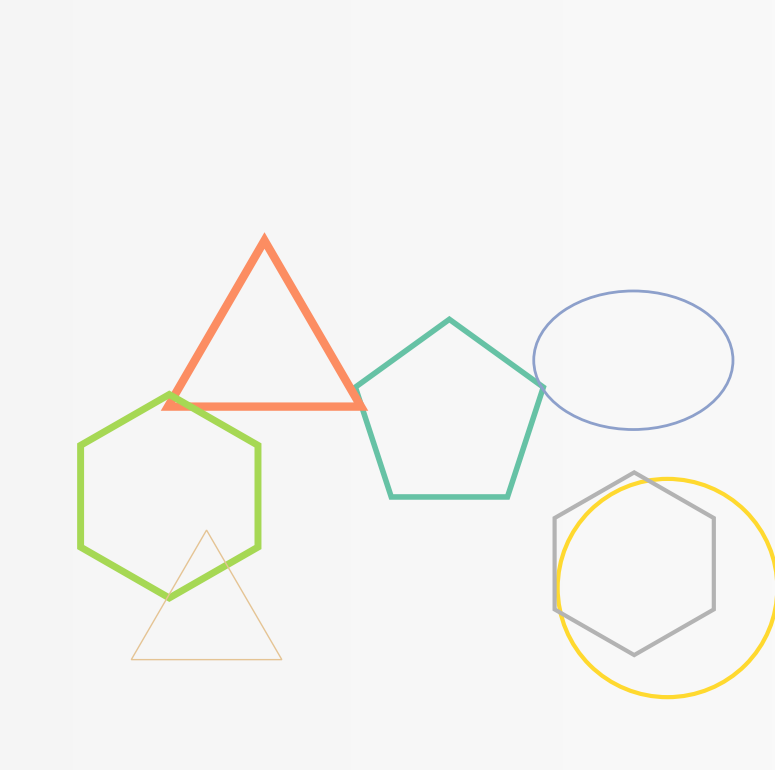[{"shape": "pentagon", "thickness": 2, "radius": 0.64, "center": [0.58, 0.458]}, {"shape": "triangle", "thickness": 3, "radius": 0.72, "center": [0.341, 0.544]}, {"shape": "oval", "thickness": 1, "radius": 0.64, "center": [0.817, 0.532]}, {"shape": "hexagon", "thickness": 2.5, "radius": 0.66, "center": [0.218, 0.356]}, {"shape": "circle", "thickness": 1.5, "radius": 0.71, "center": [0.861, 0.236]}, {"shape": "triangle", "thickness": 0.5, "radius": 0.56, "center": [0.267, 0.199]}, {"shape": "hexagon", "thickness": 1.5, "radius": 0.59, "center": [0.818, 0.268]}]